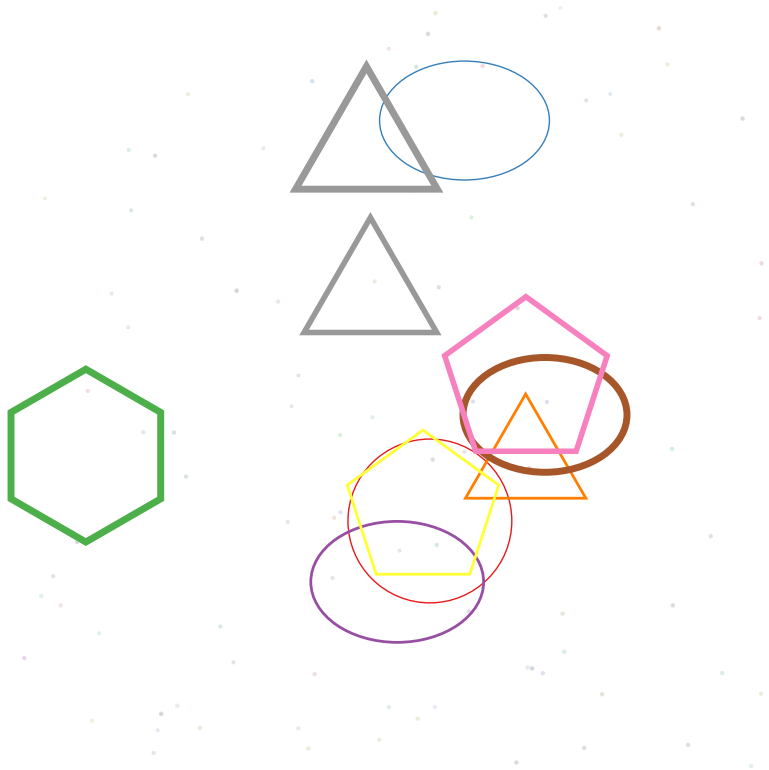[{"shape": "circle", "thickness": 0.5, "radius": 0.53, "center": [0.558, 0.323]}, {"shape": "oval", "thickness": 0.5, "radius": 0.55, "center": [0.603, 0.843]}, {"shape": "hexagon", "thickness": 2.5, "radius": 0.56, "center": [0.112, 0.408]}, {"shape": "oval", "thickness": 1, "radius": 0.56, "center": [0.516, 0.244]}, {"shape": "triangle", "thickness": 1, "radius": 0.45, "center": [0.683, 0.398]}, {"shape": "pentagon", "thickness": 1, "radius": 0.52, "center": [0.549, 0.338]}, {"shape": "oval", "thickness": 2.5, "radius": 0.53, "center": [0.708, 0.461]}, {"shape": "pentagon", "thickness": 2, "radius": 0.55, "center": [0.683, 0.504]}, {"shape": "triangle", "thickness": 2, "radius": 0.5, "center": [0.481, 0.618]}, {"shape": "triangle", "thickness": 2.5, "radius": 0.53, "center": [0.476, 0.807]}]